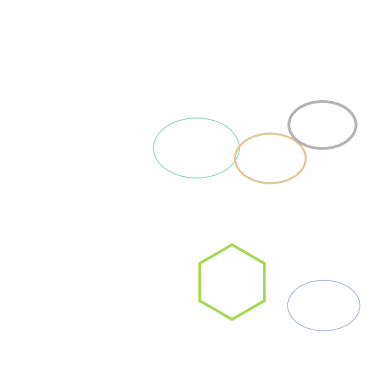[{"shape": "oval", "thickness": 0.5, "radius": 0.56, "center": [0.51, 0.616]}, {"shape": "oval", "thickness": 0.5, "radius": 0.47, "center": [0.841, 0.206]}, {"shape": "hexagon", "thickness": 2, "radius": 0.48, "center": [0.603, 0.267]}, {"shape": "oval", "thickness": 1.5, "radius": 0.46, "center": [0.702, 0.589]}, {"shape": "oval", "thickness": 2, "radius": 0.44, "center": [0.837, 0.675]}]